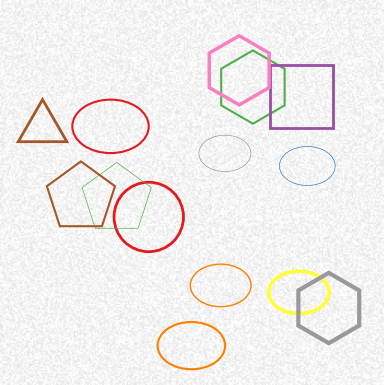[{"shape": "oval", "thickness": 1.5, "radius": 0.5, "center": [0.287, 0.672]}, {"shape": "circle", "thickness": 2, "radius": 0.45, "center": [0.386, 0.436]}, {"shape": "oval", "thickness": 0.5, "radius": 0.36, "center": [0.798, 0.569]}, {"shape": "hexagon", "thickness": 1.5, "radius": 0.48, "center": [0.657, 0.774]}, {"shape": "pentagon", "thickness": 0.5, "radius": 0.47, "center": [0.303, 0.484]}, {"shape": "square", "thickness": 2, "radius": 0.41, "center": [0.783, 0.749]}, {"shape": "oval", "thickness": 1.5, "radius": 0.44, "center": [0.497, 0.102]}, {"shape": "oval", "thickness": 1, "radius": 0.39, "center": [0.573, 0.259]}, {"shape": "oval", "thickness": 2.5, "radius": 0.39, "center": [0.777, 0.241]}, {"shape": "pentagon", "thickness": 1.5, "radius": 0.47, "center": [0.21, 0.488]}, {"shape": "triangle", "thickness": 2, "radius": 0.37, "center": [0.111, 0.668]}, {"shape": "hexagon", "thickness": 2.5, "radius": 0.45, "center": [0.621, 0.817]}, {"shape": "oval", "thickness": 0.5, "radius": 0.34, "center": [0.584, 0.602]}, {"shape": "hexagon", "thickness": 3, "radius": 0.46, "center": [0.854, 0.2]}]